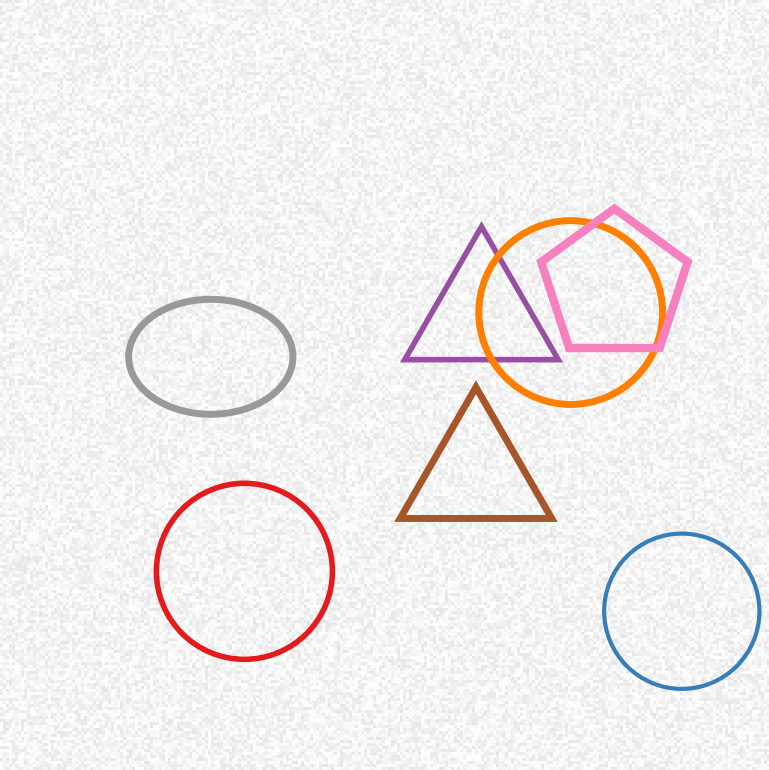[{"shape": "circle", "thickness": 2, "radius": 0.57, "center": [0.317, 0.258]}, {"shape": "circle", "thickness": 1.5, "radius": 0.5, "center": [0.885, 0.206]}, {"shape": "triangle", "thickness": 2, "radius": 0.58, "center": [0.625, 0.591]}, {"shape": "circle", "thickness": 2.5, "radius": 0.6, "center": [0.741, 0.594]}, {"shape": "triangle", "thickness": 2.5, "radius": 0.57, "center": [0.618, 0.383]}, {"shape": "pentagon", "thickness": 3, "radius": 0.5, "center": [0.798, 0.629]}, {"shape": "oval", "thickness": 2.5, "radius": 0.53, "center": [0.274, 0.537]}]